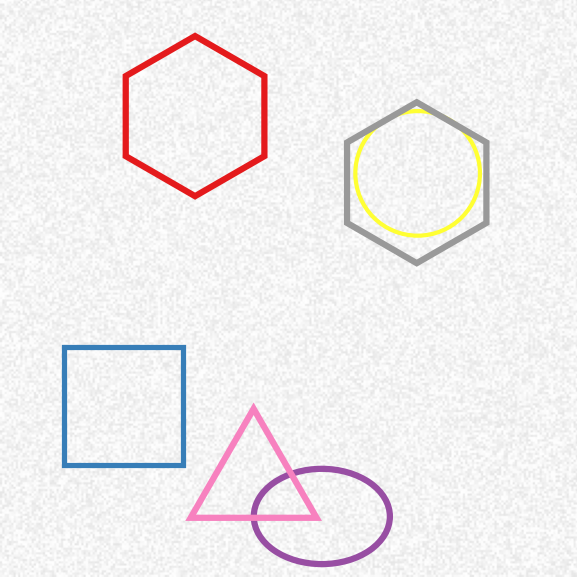[{"shape": "hexagon", "thickness": 3, "radius": 0.69, "center": [0.338, 0.798]}, {"shape": "square", "thickness": 2.5, "radius": 0.51, "center": [0.214, 0.296]}, {"shape": "oval", "thickness": 3, "radius": 0.59, "center": [0.557, 0.105]}, {"shape": "circle", "thickness": 2, "radius": 0.54, "center": [0.723, 0.699]}, {"shape": "triangle", "thickness": 3, "radius": 0.63, "center": [0.439, 0.165]}, {"shape": "hexagon", "thickness": 3, "radius": 0.7, "center": [0.722, 0.683]}]